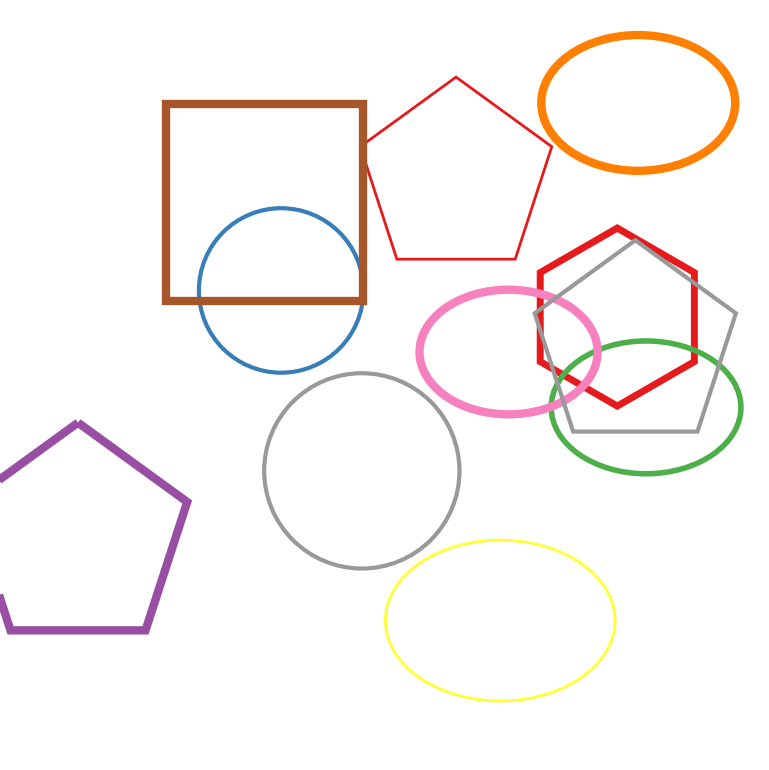[{"shape": "pentagon", "thickness": 1, "radius": 0.65, "center": [0.592, 0.769]}, {"shape": "hexagon", "thickness": 2.5, "radius": 0.58, "center": [0.802, 0.588]}, {"shape": "circle", "thickness": 1.5, "radius": 0.53, "center": [0.365, 0.623]}, {"shape": "oval", "thickness": 2, "radius": 0.62, "center": [0.839, 0.471]}, {"shape": "pentagon", "thickness": 3, "radius": 0.75, "center": [0.101, 0.302]}, {"shape": "oval", "thickness": 3, "radius": 0.63, "center": [0.829, 0.866]}, {"shape": "oval", "thickness": 1, "radius": 0.75, "center": [0.65, 0.194]}, {"shape": "square", "thickness": 3, "radius": 0.64, "center": [0.343, 0.737]}, {"shape": "oval", "thickness": 3, "radius": 0.58, "center": [0.66, 0.543]}, {"shape": "circle", "thickness": 1.5, "radius": 0.63, "center": [0.47, 0.388]}, {"shape": "pentagon", "thickness": 1.5, "radius": 0.69, "center": [0.825, 0.551]}]